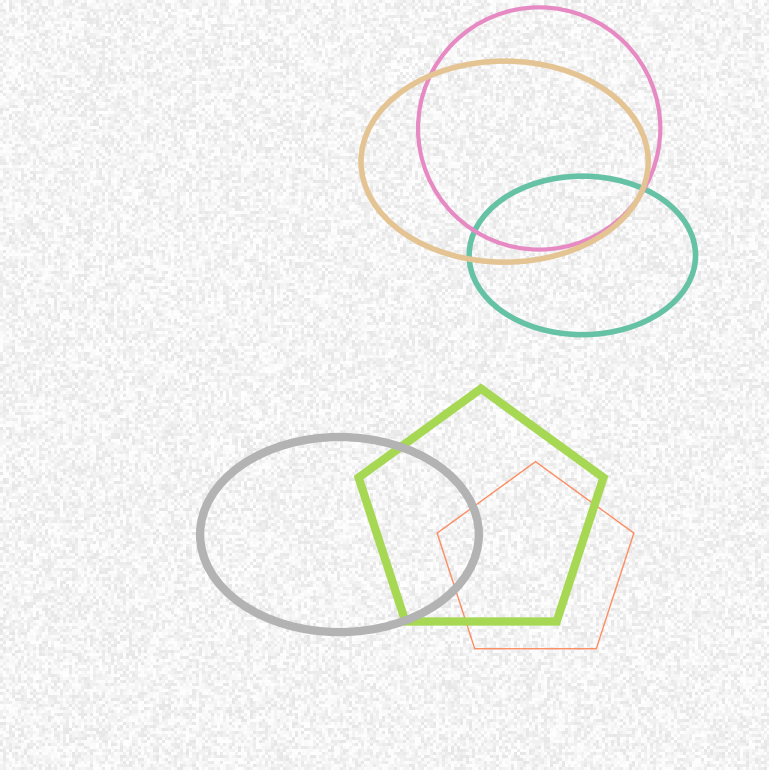[{"shape": "oval", "thickness": 2, "radius": 0.74, "center": [0.756, 0.668]}, {"shape": "pentagon", "thickness": 0.5, "radius": 0.67, "center": [0.695, 0.266]}, {"shape": "circle", "thickness": 1.5, "radius": 0.79, "center": [0.7, 0.833]}, {"shape": "pentagon", "thickness": 3, "radius": 0.84, "center": [0.625, 0.328]}, {"shape": "oval", "thickness": 2, "radius": 0.93, "center": [0.655, 0.79]}, {"shape": "oval", "thickness": 3, "radius": 0.9, "center": [0.441, 0.306]}]